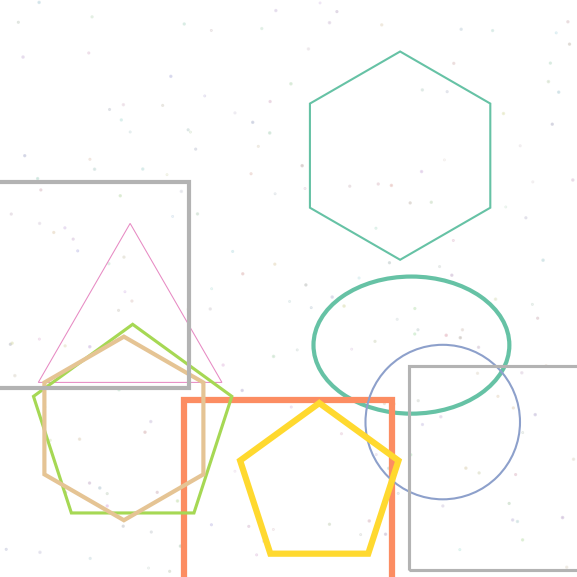[{"shape": "oval", "thickness": 2, "radius": 0.85, "center": [0.712, 0.402]}, {"shape": "hexagon", "thickness": 1, "radius": 0.9, "center": [0.693, 0.73]}, {"shape": "square", "thickness": 3, "radius": 0.9, "center": [0.499, 0.127]}, {"shape": "circle", "thickness": 1, "radius": 0.67, "center": [0.767, 0.268]}, {"shape": "triangle", "thickness": 0.5, "radius": 0.92, "center": [0.225, 0.429]}, {"shape": "pentagon", "thickness": 1.5, "radius": 0.9, "center": [0.23, 0.257]}, {"shape": "pentagon", "thickness": 3, "radius": 0.72, "center": [0.553, 0.157]}, {"shape": "hexagon", "thickness": 2, "radius": 0.79, "center": [0.215, 0.257]}, {"shape": "square", "thickness": 2, "radius": 0.89, "center": [0.149, 0.505]}, {"shape": "square", "thickness": 1.5, "radius": 0.88, "center": [0.884, 0.188]}]